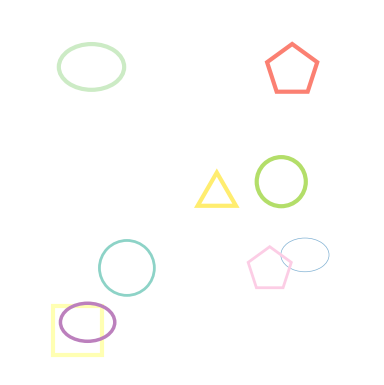[{"shape": "circle", "thickness": 2, "radius": 0.36, "center": [0.33, 0.304]}, {"shape": "square", "thickness": 3, "radius": 0.32, "center": [0.2, 0.142]}, {"shape": "pentagon", "thickness": 3, "radius": 0.34, "center": [0.759, 0.817]}, {"shape": "oval", "thickness": 0.5, "radius": 0.31, "center": [0.792, 0.338]}, {"shape": "circle", "thickness": 3, "radius": 0.32, "center": [0.731, 0.528]}, {"shape": "pentagon", "thickness": 2, "radius": 0.29, "center": [0.701, 0.3]}, {"shape": "oval", "thickness": 2.5, "radius": 0.35, "center": [0.228, 0.163]}, {"shape": "oval", "thickness": 3, "radius": 0.42, "center": [0.238, 0.826]}, {"shape": "triangle", "thickness": 3, "radius": 0.29, "center": [0.563, 0.494]}]